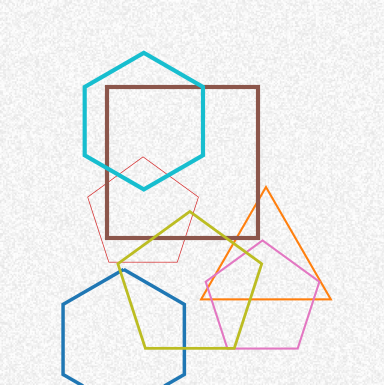[{"shape": "hexagon", "thickness": 2.5, "radius": 0.91, "center": [0.321, 0.118]}, {"shape": "triangle", "thickness": 1.5, "radius": 0.97, "center": [0.691, 0.32]}, {"shape": "pentagon", "thickness": 0.5, "radius": 0.76, "center": [0.372, 0.441]}, {"shape": "square", "thickness": 3, "radius": 0.98, "center": [0.474, 0.578]}, {"shape": "pentagon", "thickness": 1.5, "radius": 0.78, "center": [0.682, 0.22]}, {"shape": "pentagon", "thickness": 2, "radius": 0.98, "center": [0.493, 0.254]}, {"shape": "hexagon", "thickness": 3, "radius": 0.89, "center": [0.374, 0.685]}]